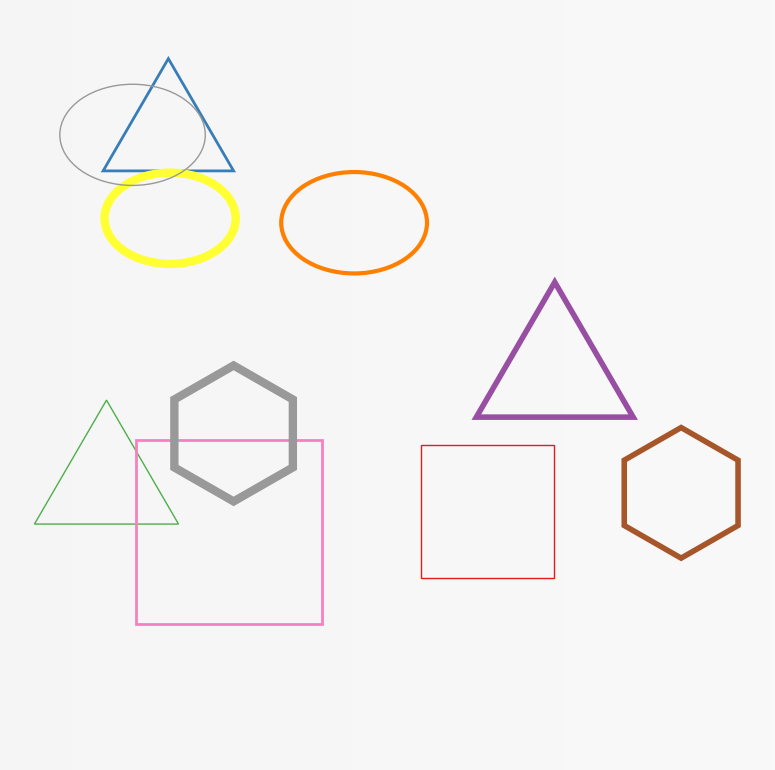[{"shape": "square", "thickness": 0.5, "radius": 0.43, "center": [0.629, 0.336]}, {"shape": "triangle", "thickness": 1, "radius": 0.49, "center": [0.217, 0.827]}, {"shape": "triangle", "thickness": 0.5, "radius": 0.54, "center": [0.137, 0.373]}, {"shape": "triangle", "thickness": 2, "radius": 0.58, "center": [0.716, 0.517]}, {"shape": "oval", "thickness": 1.5, "radius": 0.47, "center": [0.457, 0.711]}, {"shape": "oval", "thickness": 3, "radius": 0.42, "center": [0.22, 0.716]}, {"shape": "hexagon", "thickness": 2, "radius": 0.42, "center": [0.879, 0.36]}, {"shape": "square", "thickness": 1, "radius": 0.6, "center": [0.296, 0.309]}, {"shape": "hexagon", "thickness": 3, "radius": 0.44, "center": [0.301, 0.437]}, {"shape": "oval", "thickness": 0.5, "radius": 0.47, "center": [0.171, 0.825]}]